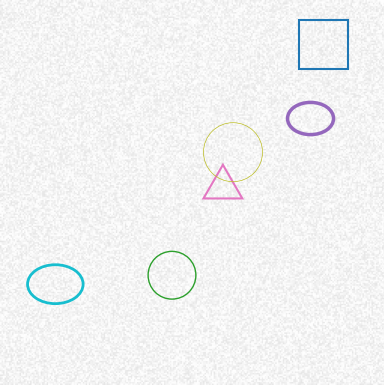[{"shape": "square", "thickness": 1.5, "radius": 0.32, "center": [0.839, 0.883]}, {"shape": "circle", "thickness": 1, "radius": 0.31, "center": [0.447, 0.285]}, {"shape": "oval", "thickness": 2.5, "radius": 0.3, "center": [0.807, 0.692]}, {"shape": "triangle", "thickness": 1.5, "radius": 0.29, "center": [0.579, 0.514]}, {"shape": "circle", "thickness": 0.5, "radius": 0.38, "center": [0.605, 0.605]}, {"shape": "oval", "thickness": 2, "radius": 0.36, "center": [0.144, 0.262]}]